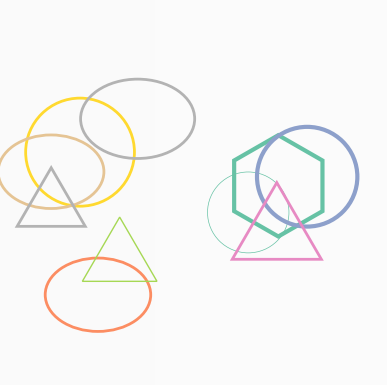[{"shape": "hexagon", "thickness": 3, "radius": 0.66, "center": [0.718, 0.517]}, {"shape": "circle", "thickness": 0.5, "radius": 0.53, "center": [0.641, 0.448]}, {"shape": "oval", "thickness": 2, "radius": 0.68, "center": [0.253, 0.234]}, {"shape": "circle", "thickness": 3, "radius": 0.65, "center": [0.793, 0.541]}, {"shape": "triangle", "thickness": 2, "radius": 0.66, "center": [0.714, 0.393]}, {"shape": "triangle", "thickness": 1, "radius": 0.56, "center": [0.309, 0.325]}, {"shape": "circle", "thickness": 2, "radius": 0.7, "center": [0.207, 0.605]}, {"shape": "oval", "thickness": 2, "radius": 0.68, "center": [0.132, 0.554]}, {"shape": "triangle", "thickness": 2, "radius": 0.51, "center": [0.132, 0.463]}, {"shape": "oval", "thickness": 2, "radius": 0.74, "center": [0.355, 0.691]}]